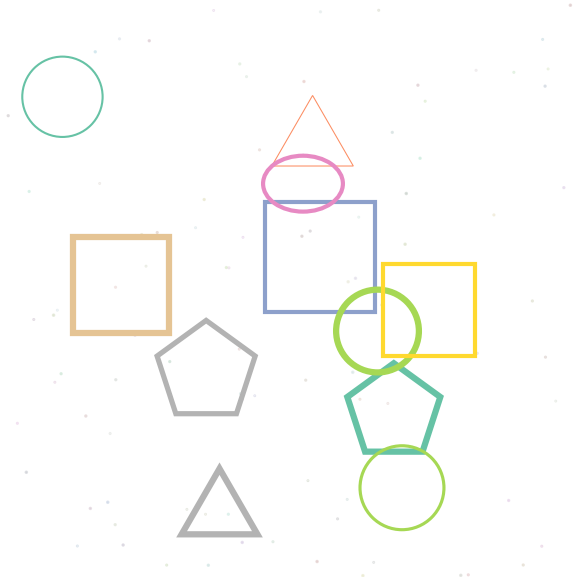[{"shape": "pentagon", "thickness": 3, "radius": 0.42, "center": [0.682, 0.286]}, {"shape": "circle", "thickness": 1, "radius": 0.35, "center": [0.108, 0.832]}, {"shape": "triangle", "thickness": 0.5, "radius": 0.41, "center": [0.541, 0.752]}, {"shape": "square", "thickness": 2, "radius": 0.48, "center": [0.554, 0.554]}, {"shape": "oval", "thickness": 2, "radius": 0.35, "center": [0.525, 0.681]}, {"shape": "circle", "thickness": 3, "radius": 0.36, "center": [0.654, 0.426]}, {"shape": "circle", "thickness": 1.5, "radius": 0.36, "center": [0.696, 0.155]}, {"shape": "square", "thickness": 2, "radius": 0.4, "center": [0.742, 0.463]}, {"shape": "square", "thickness": 3, "radius": 0.42, "center": [0.209, 0.505]}, {"shape": "pentagon", "thickness": 2.5, "radius": 0.45, "center": [0.357, 0.355]}, {"shape": "triangle", "thickness": 3, "radius": 0.38, "center": [0.38, 0.112]}]